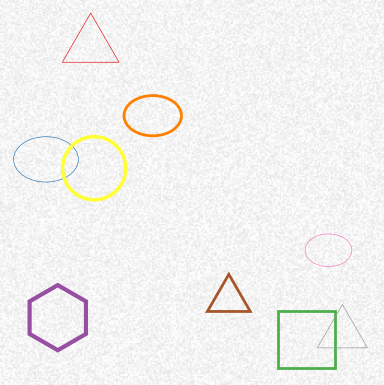[{"shape": "triangle", "thickness": 0.5, "radius": 0.43, "center": [0.236, 0.881]}, {"shape": "oval", "thickness": 0.5, "radius": 0.42, "center": [0.119, 0.586]}, {"shape": "square", "thickness": 2, "radius": 0.37, "center": [0.796, 0.119]}, {"shape": "hexagon", "thickness": 3, "radius": 0.42, "center": [0.15, 0.175]}, {"shape": "oval", "thickness": 2, "radius": 0.37, "center": [0.397, 0.699]}, {"shape": "circle", "thickness": 2.5, "radius": 0.41, "center": [0.245, 0.563]}, {"shape": "triangle", "thickness": 2, "radius": 0.32, "center": [0.594, 0.223]}, {"shape": "oval", "thickness": 0.5, "radius": 0.3, "center": [0.853, 0.35]}, {"shape": "triangle", "thickness": 0.5, "radius": 0.38, "center": [0.889, 0.134]}]